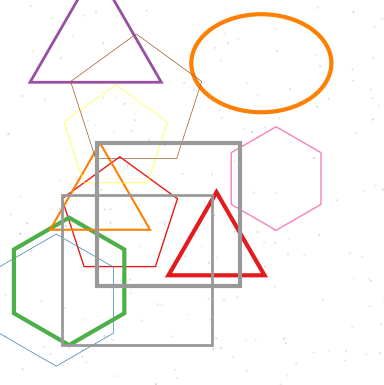[{"shape": "pentagon", "thickness": 1, "radius": 0.79, "center": [0.311, 0.435]}, {"shape": "triangle", "thickness": 3, "radius": 0.72, "center": [0.562, 0.357]}, {"shape": "hexagon", "thickness": 0.5, "radius": 0.86, "center": [0.146, 0.22]}, {"shape": "hexagon", "thickness": 3, "radius": 0.83, "center": [0.18, 0.269]}, {"shape": "triangle", "thickness": 2, "radius": 0.98, "center": [0.248, 0.885]}, {"shape": "oval", "thickness": 3, "radius": 0.91, "center": [0.679, 0.836]}, {"shape": "triangle", "thickness": 1.5, "radius": 0.75, "center": [0.26, 0.478]}, {"shape": "pentagon", "thickness": 0.5, "radius": 0.71, "center": [0.301, 0.639]}, {"shape": "pentagon", "thickness": 0.5, "radius": 0.89, "center": [0.354, 0.733]}, {"shape": "hexagon", "thickness": 1, "radius": 0.67, "center": [0.717, 0.536]}, {"shape": "square", "thickness": 3, "radius": 0.93, "center": [0.438, 0.443]}, {"shape": "square", "thickness": 2, "radius": 0.97, "center": [0.356, 0.298]}]